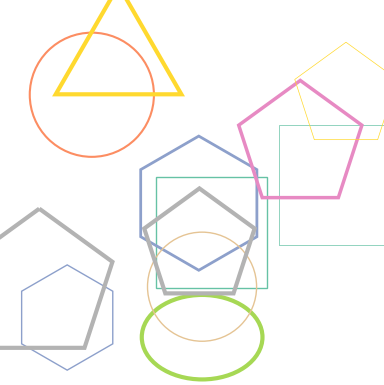[{"shape": "square", "thickness": 0.5, "radius": 0.78, "center": [0.881, 0.52]}, {"shape": "square", "thickness": 1, "radius": 0.72, "center": [0.549, 0.397]}, {"shape": "circle", "thickness": 1.5, "radius": 0.81, "center": [0.239, 0.754]}, {"shape": "hexagon", "thickness": 1, "radius": 0.68, "center": [0.175, 0.175]}, {"shape": "hexagon", "thickness": 2, "radius": 0.87, "center": [0.516, 0.472]}, {"shape": "pentagon", "thickness": 2.5, "radius": 0.84, "center": [0.78, 0.623]}, {"shape": "oval", "thickness": 3, "radius": 0.78, "center": [0.525, 0.124]}, {"shape": "triangle", "thickness": 3, "radius": 0.94, "center": [0.308, 0.849]}, {"shape": "pentagon", "thickness": 0.5, "radius": 0.7, "center": [0.899, 0.75]}, {"shape": "circle", "thickness": 1, "radius": 0.71, "center": [0.525, 0.255]}, {"shape": "pentagon", "thickness": 3, "radius": 0.75, "center": [0.518, 0.36]}, {"shape": "pentagon", "thickness": 3, "radius": 1.0, "center": [0.102, 0.258]}]